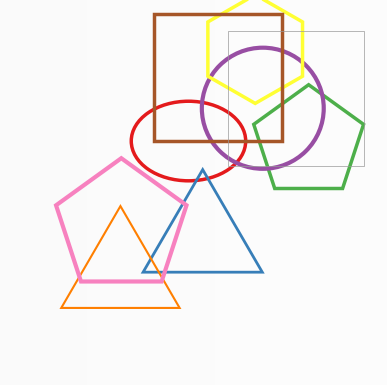[{"shape": "oval", "thickness": 2.5, "radius": 0.74, "center": [0.486, 0.634]}, {"shape": "triangle", "thickness": 2, "radius": 0.89, "center": [0.523, 0.382]}, {"shape": "pentagon", "thickness": 2.5, "radius": 0.74, "center": [0.797, 0.631]}, {"shape": "circle", "thickness": 3, "radius": 0.79, "center": [0.678, 0.719]}, {"shape": "triangle", "thickness": 1.5, "radius": 0.88, "center": [0.311, 0.288]}, {"shape": "hexagon", "thickness": 2.5, "radius": 0.71, "center": [0.659, 0.872]}, {"shape": "square", "thickness": 2.5, "radius": 0.82, "center": [0.562, 0.8]}, {"shape": "pentagon", "thickness": 3, "radius": 0.89, "center": [0.313, 0.412]}, {"shape": "square", "thickness": 0.5, "radius": 0.88, "center": [0.763, 0.745]}]